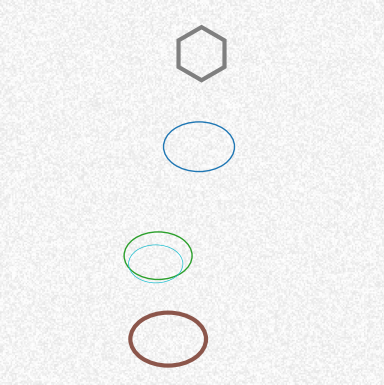[{"shape": "oval", "thickness": 1, "radius": 0.46, "center": [0.517, 0.619]}, {"shape": "oval", "thickness": 1, "radius": 0.44, "center": [0.411, 0.336]}, {"shape": "oval", "thickness": 3, "radius": 0.49, "center": [0.437, 0.119]}, {"shape": "hexagon", "thickness": 3, "radius": 0.34, "center": [0.523, 0.861]}, {"shape": "oval", "thickness": 0.5, "radius": 0.35, "center": [0.404, 0.315]}]